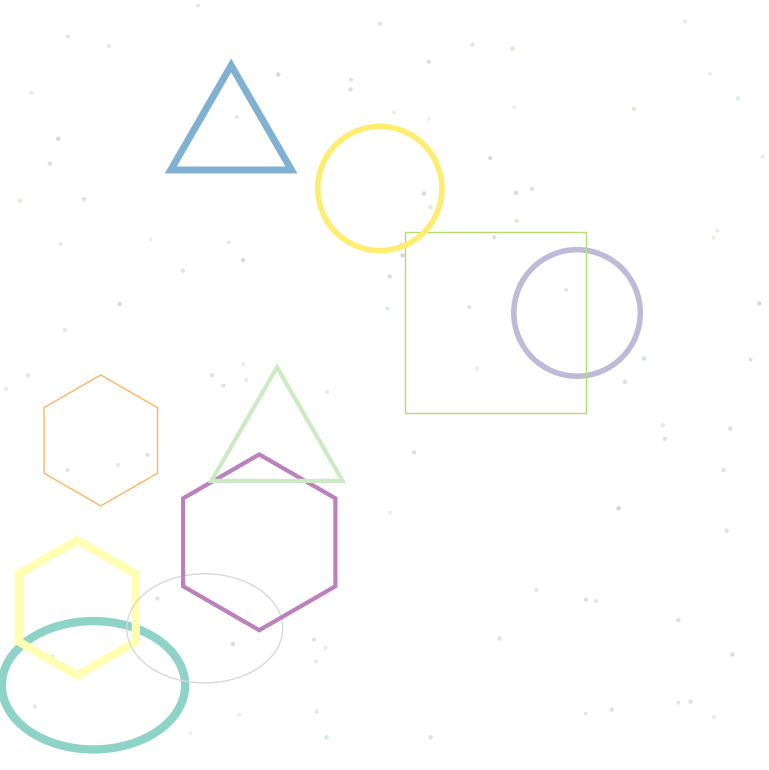[{"shape": "oval", "thickness": 3, "radius": 0.6, "center": [0.121, 0.11]}, {"shape": "hexagon", "thickness": 3, "radius": 0.44, "center": [0.1, 0.211]}, {"shape": "circle", "thickness": 2, "radius": 0.41, "center": [0.749, 0.594]}, {"shape": "triangle", "thickness": 2.5, "radius": 0.45, "center": [0.3, 0.825]}, {"shape": "hexagon", "thickness": 0.5, "radius": 0.43, "center": [0.131, 0.428]}, {"shape": "square", "thickness": 0.5, "radius": 0.59, "center": [0.644, 0.581]}, {"shape": "oval", "thickness": 0.5, "radius": 0.51, "center": [0.266, 0.184]}, {"shape": "hexagon", "thickness": 1.5, "radius": 0.57, "center": [0.337, 0.296]}, {"shape": "triangle", "thickness": 1.5, "radius": 0.49, "center": [0.36, 0.425]}, {"shape": "circle", "thickness": 2, "radius": 0.4, "center": [0.493, 0.755]}]